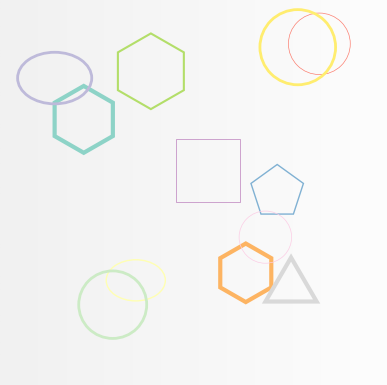[{"shape": "hexagon", "thickness": 3, "radius": 0.43, "center": [0.216, 0.69]}, {"shape": "oval", "thickness": 1, "radius": 0.38, "center": [0.35, 0.272]}, {"shape": "oval", "thickness": 2, "radius": 0.48, "center": [0.141, 0.797]}, {"shape": "circle", "thickness": 0.5, "radius": 0.4, "center": [0.824, 0.886]}, {"shape": "pentagon", "thickness": 1, "radius": 0.36, "center": [0.715, 0.502]}, {"shape": "hexagon", "thickness": 3, "radius": 0.38, "center": [0.634, 0.291]}, {"shape": "hexagon", "thickness": 1.5, "radius": 0.49, "center": [0.389, 0.815]}, {"shape": "circle", "thickness": 0.5, "radius": 0.34, "center": [0.685, 0.384]}, {"shape": "triangle", "thickness": 3, "radius": 0.38, "center": [0.751, 0.255]}, {"shape": "square", "thickness": 0.5, "radius": 0.41, "center": [0.536, 0.557]}, {"shape": "circle", "thickness": 2, "radius": 0.44, "center": [0.291, 0.209]}, {"shape": "circle", "thickness": 2, "radius": 0.49, "center": [0.768, 0.877]}]